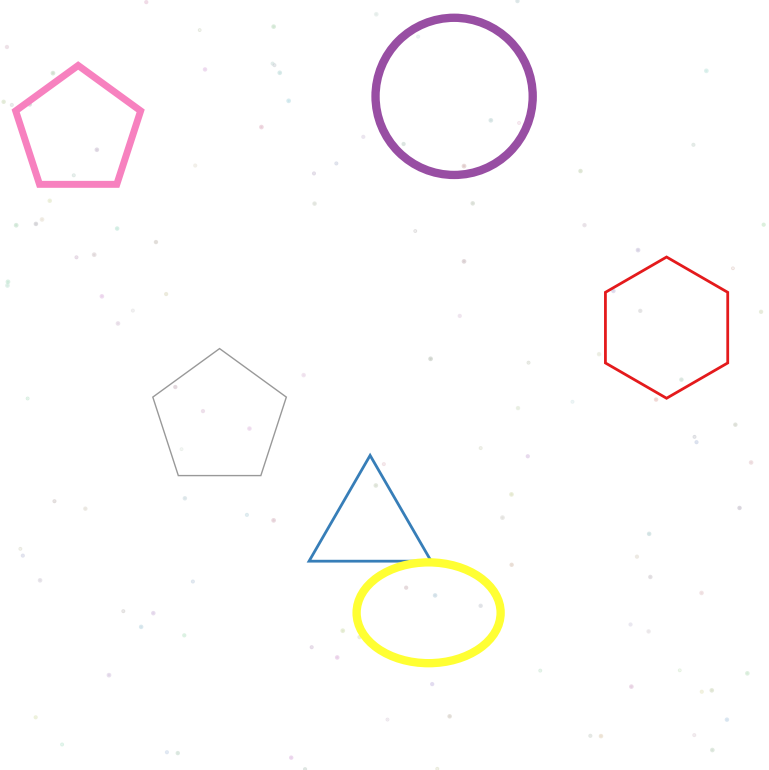[{"shape": "hexagon", "thickness": 1, "radius": 0.46, "center": [0.866, 0.574]}, {"shape": "triangle", "thickness": 1, "radius": 0.46, "center": [0.481, 0.317]}, {"shape": "circle", "thickness": 3, "radius": 0.51, "center": [0.59, 0.875]}, {"shape": "oval", "thickness": 3, "radius": 0.47, "center": [0.557, 0.204]}, {"shape": "pentagon", "thickness": 2.5, "radius": 0.43, "center": [0.102, 0.83]}, {"shape": "pentagon", "thickness": 0.5, "radius": 0.46, "center": [0.285, 0.456]}]